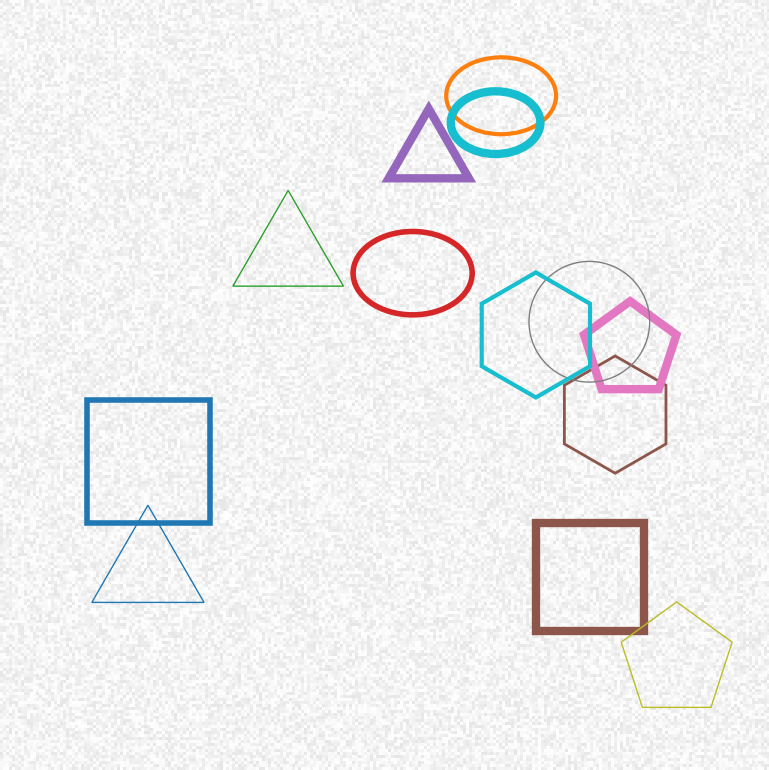[{"shape": "triangle", "thickness": 0.5, "radius": 0.42, "center": [0.192, 0.26]}, {"shape": "square", "thickness": 2, "radius": 0.4, "center": [0.192, 0.401]}, {"shape": "oval", "thickness": 1.5, "radius": 0.36, "center": [0.651, 0.876]}, {"shape": "triangle", "thickness": 0.5, "radius": 0.41, "center": [0.374, 0.67]}, {"shape": "oval", "thickness": 2, "radius": 0.39, "center": [0.536, 0.645]}, {"shape": "triangle", "thickness": 3, "radius": 0.3, "center": [0.557, 0.799]}, {"shape": "square", "thickness": 3, "radius": 0.35, "center": [0.766, 0.25]}, {"shape": "hexagon", "thickness": 1, "radius": 0.38, "center": [0.799, 0.462]}, {"shape": "pentagon", "thickness": 3, "radius": 0.32, "center": [0.818, 0.546]}, {"shape": "circle", "thickness": 0.5, "radius": 0.39, "center": [0.765, 0.582]}, {"shape": "pentagon", "thickness": 0.5, "radius": 0.38, "center": [0.879, 0.143]}, {"shape": "oval", "thickness": 3, "radius": 0.29, "center": [0.644, 0.841]}, {"shape": "hexagon", "thickness": 1.5, "radius": 0.41, "center": [0.696, 0.565]}]